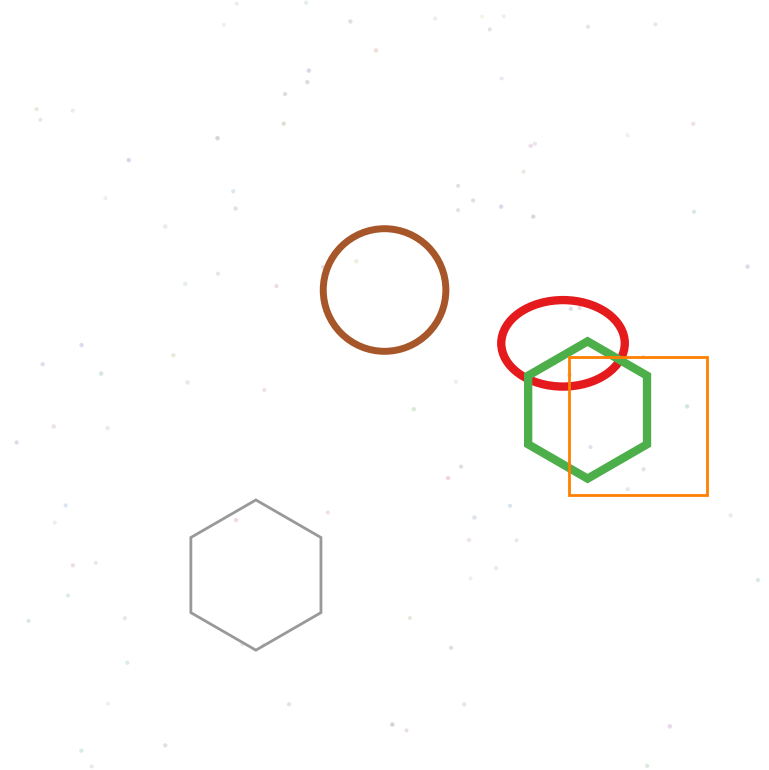[{"shape": "oval", "thickness": 3, "radius": 0.4, "center": [0.731, 0.554]}, {"shape": "hexagon", "thickness": 3, "radius": 0.45, "center": [0.763, 0.468]}, {"shape": "square", "thickness": 1, "radius": 0.45, "center": [0.828, 0.447]}, {"shape": "circle", "thickness": 2.5, "radius": 0.4, "center": [0.499, 0.623]}, {"shape": "hexagon", "thickness": 1, "radius": 0.49, "center": [0.332, 0.253]}]